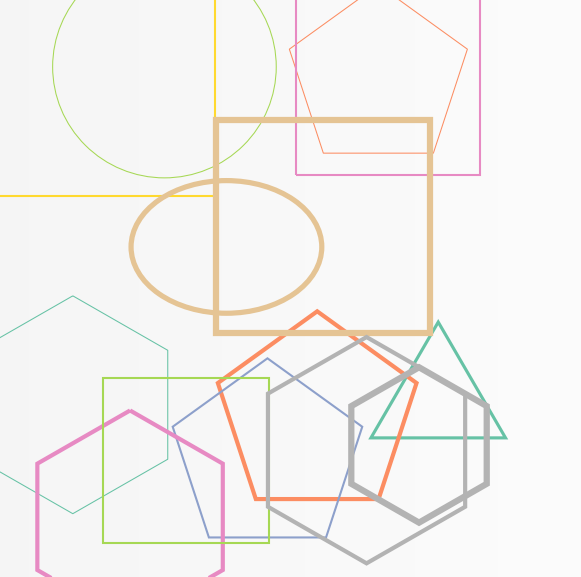[{"shape": "hexagon", "thickness": 0.5, "radius": 0.94, "center": [0.125, 0.298]}, {"shape": "triangle", "thickness": 1.5, "radius": 0.67, "center": [0.754, 0.308]}, {"shape": "pentagon", "thickness": 2, "radius": 0.9, "center": [0.546, 0.28]}, {"shape": "pentagon", "thickness": 0.5, "radius": 0.81, "center": [0.651, 0.864]}, {"shape": "pentagon", "thickness": 1, "radius": 0.86, "center": [0.46, 0.207]}, {"shape": "hexagon", "thickness": 2, "radius": 0.92, "center": [0.224, 0.104]}, {"shape": "square", "thickness": 1, "radius": 0.79, "center": [0.667, 0.854]}, {"shape": "circle", "thickness": 0.5, "radius": 0.96, "center": [0.283, 0.883]}, {"shape": "square", "thickness": 1, "radius": 0.72, "center": [0.32, 0.201]}, {"shape": "square", "thickness": 1, "radius": 0.99, "center": [0.173, 0.857]}, {"shape": "oval", "thickness": 2.5, "radius": 0.82, "center": [0.39, 0.572]}, {"shape": "square", "thickness": 3, "radius": 0.92, "center": [0.555, 0.607]}, {"shape": "hexagon", "thickness": 2, "radius": 0.98, "center": [0.631, 0.22]}, {"shape": "hexagon", "thickness": 3, "radius": 0.67, "center": [0.721, 0.229]}]